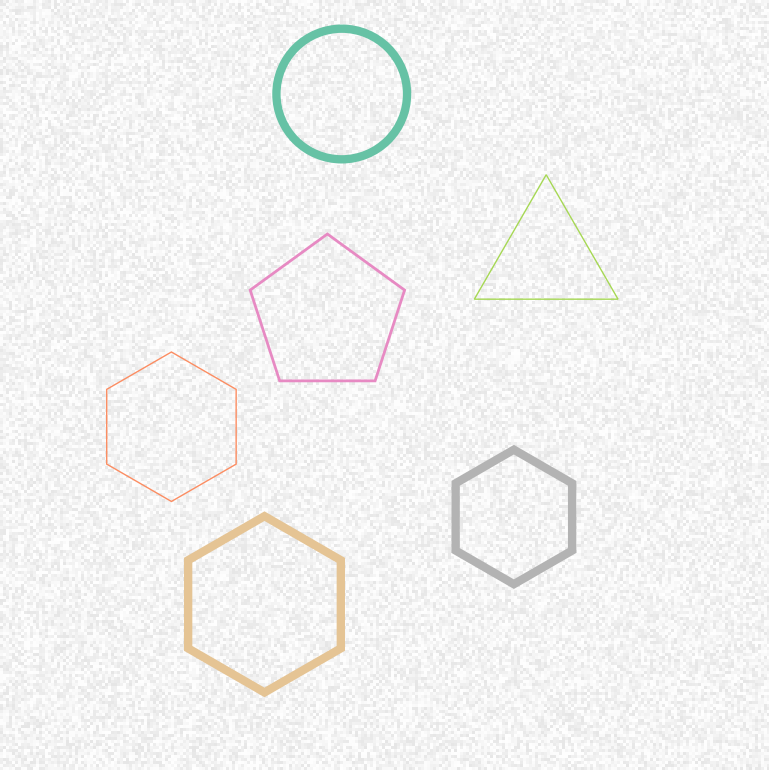[{"shape": "circle", "thickness": 3, "radius": 0.42, "center": [0.444, 0.878]}, {"shape": "hexagon", "thickness": 0.5, "radius": 0.49, "center": [0.223, 0.446]}, {"shape": "pentagon", "thickness": 1, "radius": 0.53, "center": [0.425, 0.591]}, {"shape": "triangle", "thickness": 0.5, "radius": 0.54, "center": [0.709, 0.665]}, {"shape": "hexagon", "thickness": 3, "radius": 0.57, "center": [0.343, 0.215]}, {"shape": "hexagon", "thickness": 3, "radius": 0.44, "center": [0.667, 0.329]}]